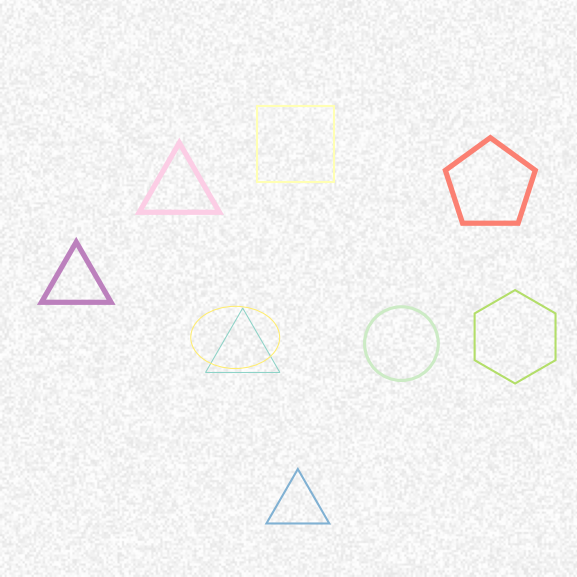[{"shape": "triangle", "thickness": 0.5, "radius": 0.37, "center": [0.42, 0.391]}, {"shape": "square", "thickness": 1, "radius": 0.33, "center": [0.511, 0.75]}, {"shape": "pentagon", "thickness": 2.5, "radius": 0.41, "center": [0.849, 0.679]}, {"shape": "triangle", "thickness": 1, "radius": 0.31, "center": [0.516, 0.124]}, {"shape": "hexagon", "thickness": 1, "radius": 0.4, "center": [0.892, 0.416]}, {"shape": "triangle", "thickness": 2.5, "radius": 0.4, "center": [0.311, 0.672]}, {"shape": "triangle", "thickness": 2.5, "radius": 0.35, "center": [0.132, 0.51]}, {"shape": "circle", "thickness": 1.5, "radius": 0.32, "center": [0.695, 0.404]}, {"shape": "oval", "thickness": 0.5, "radius": 0.38, "center": [0.407, 0.415]}]